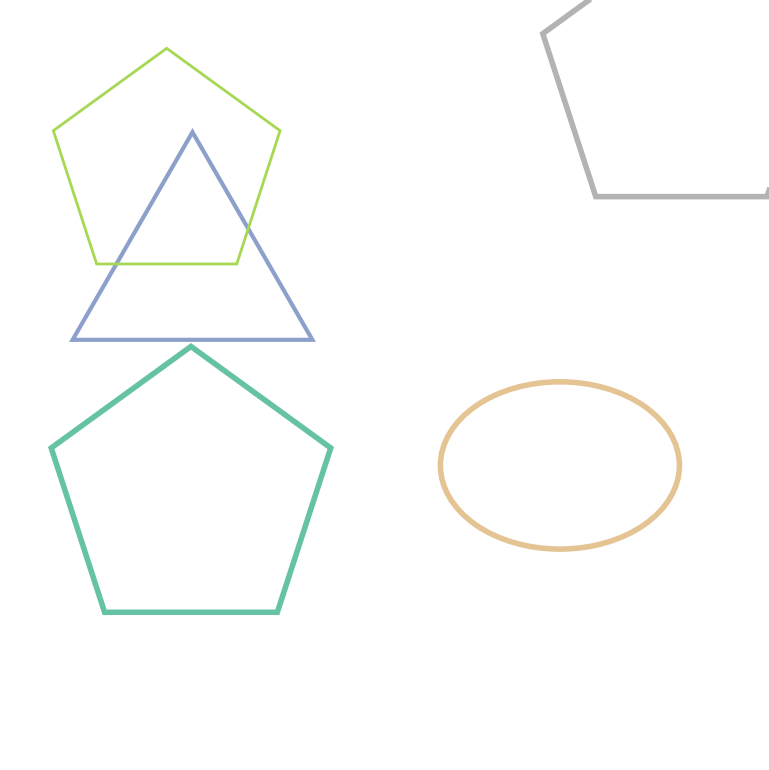[{"shape": "pentagon", "thickness": 2, "radius": 0.95, "center": [0.248, 0.359]}, {"shape": "triangle", "thickness": 1.5, "radius": 0.9, "center": [0.25, 0.649]}, {"shape": "pentagon", "thickness": 1, "radius": 0.77, "center": [0.217, 0.782]}, {"shape": "oval", "thickness": 2, "radius": 0.78, "center": [0.727, 0.396]}, {"shape": "pentagon", "thickness": 2, "radius": 0.95, "center": [0.885, 0.898]}]